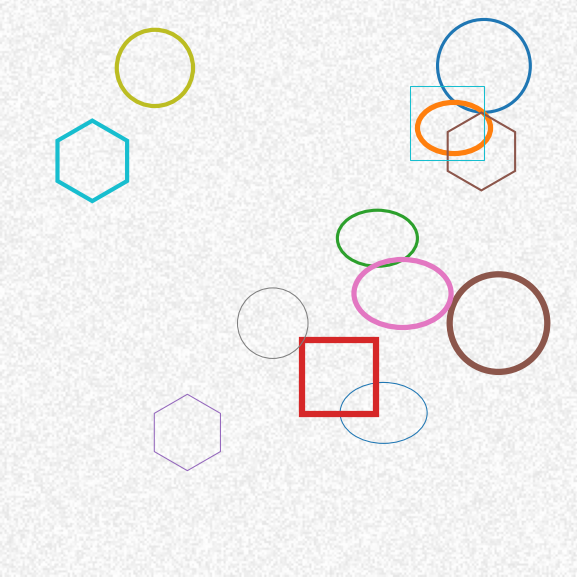[{"shape": "circle", "thickness": 1.5, "radius": 0.4, "center": [0.838, 0.885]}, {"shape": "oval", "thickness": 0.5, "radius": 0.38, "center": [0.664, 0.284]}, {"shape": "oval", "thickness": 2.5, "radius": 0.32, "center": [0.786, 0.778]}, {"shape": "oval", "thickness": 1.5, "radius": 0.35, "center": [0.653, 0.587]}, {"shape": "square", "thickness": 3, "radius": 0.32, "center": [0.587, 0.347]}, {"shape": "hexagon", "thickness": 0.5, "radius": 0.33, "center": [0.324, 0.25]}, {"shape": "hexagon", "thickness": 1, "radius": 0.34, "center": [0.834, 0.737]}, {"shape": "circle", "thickness": 3, "radius": 0.42, "center": [0.863, 0.44]}, {"shape": "oval", "thickness": 2.5, "radius": 0.42, "center": [0.697, 0.491]}, {"shape": "circle", "thickness": 0.5, "radius": 0.31, "center": [0.472, 0.44]}, {"shape": "circle", "thickness": 2, "radius": 0.33, "center": [0.268, 0.882]}, {"shape": "square", "thickness": 0.5, "radius": 0.32, "center": [0.774, 0.786]}, {"shape": "hexagon", "thickness": 2, "radius": 0.35, "center": [0.16, 0.721]}]